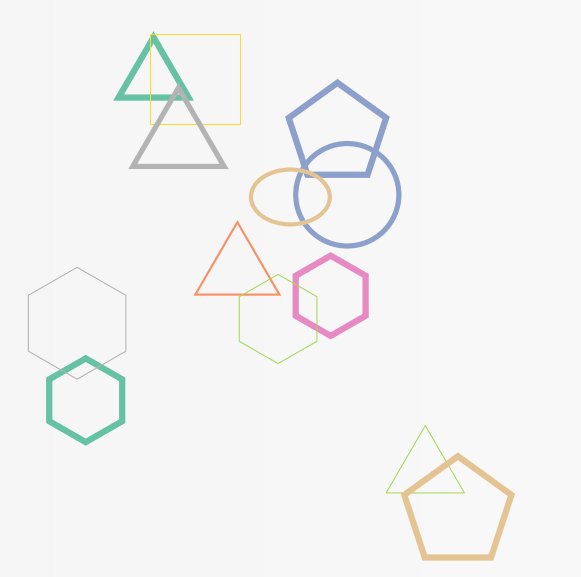[{"shape": "hexagon", "thickness": 3, "radius": 0.36, "center": [0.147, 0.306]}, {"shape": "triangle", "thickness": 3, "radius": 0.35, "center": [0.264, 0.865]}, {"shape": "triangle", "thickness": 1, "radius": 0.42, "center": [0.408, 0.531]}, {"shape": "circle", "thickness": 2.5, "radius": 0.44, "center": [0.598, 0.662]}, {"shape": "pentagon", "thickness": 3, "radius": 0.44, "center": [0.581, 0.768]}, {"shape": "hexagon", "thickness": 3, "radius": 0.35, "center": [0.569, 0.487]}, {"shape": "hexagon", "thickness": 0.5, "radius": 0.39, "center": [0.478, 0.447]}, {"shape": "triangle", "thickness": 0.5, "radius": 0.39, "center": [0.732, 0.184]}, {"shape": "square", "thickness": 0.5, "radius": 0.39, "center": [0.336, 0.862]}, {"shape": "oval", "thickness": 2, "radius": 0.34, "center": [0.5, 0.658]}, {"shape": "pentagon", "thickness": 3, "radius": 0.48, "center": [0.788, 0.112]}, {"shape": "hexagon", "thickness": 0.5, "radius": 0.48, "center": [0.133, 0.439]}, {"shape": "triangle", "thickness": 2.5, "radius": 0.45, "center": [0.307, 0.756]}]